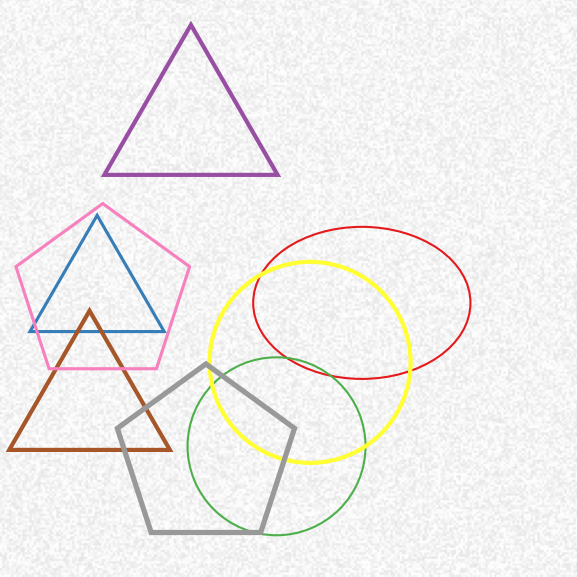[{"shape": "oval", "thickness": 1, "radius": 0.94, "center": [0.627, 0.475]}, {"shape": "triangle", "thickness": 1.5, "radius": 0.67, "center": [0.168, 0.492]}, {"shape": "circle", "thickness": 1, "radius": 0.77, "center": [0.479, 0.226]}, {"shape": "triangle", "thickness": 2, "radius": 0.87, "center": [0.331, 0.783]}, {"shape": "circle", "thickness": 2, "radius": 0.87, "center": [0.537, 0.372]}, {"shape": "triangle", "thickness": 2, "radius": 0.8, "center": [0.155, 0.3]}, {"shape": "pentagon", "thickness": 1.5, "radius": 0.79, "center": [0.178, 0.489]}, {"shape": "pentagon", "thickness": 2.5, "radius": 0.81, "center": [0.357, 0.208]}]